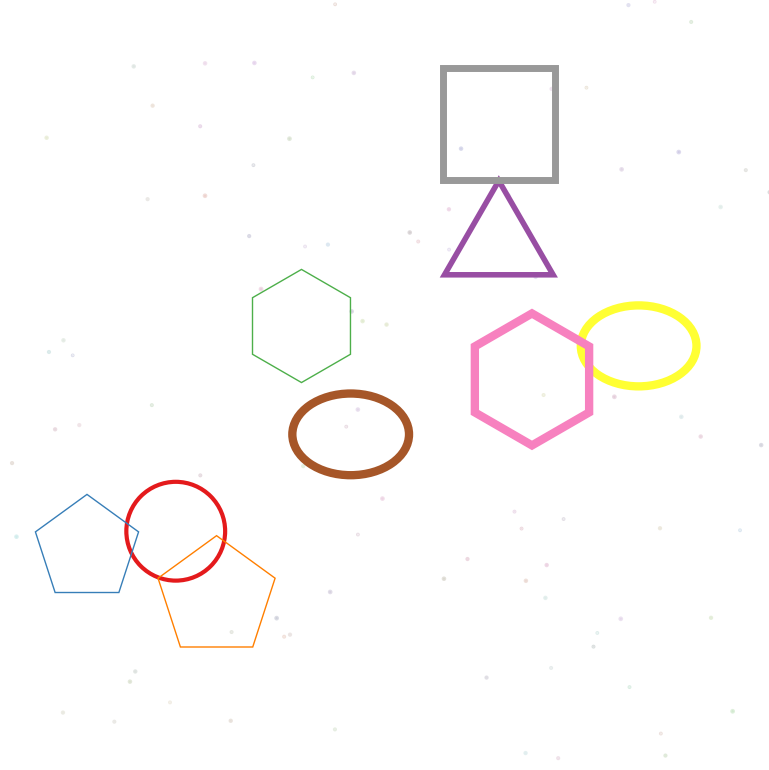[{"shape": "circle", "thickness": 1.5, "radius": 0.32, "center": [0.228, 0.31]}, {"shape": "pentagon", "thickness": 0.5, "radius": 0.35, "center": [0.113, 0.287]}, {"shape": "hexagon", "thickness": 0.5, "radius": 0.37, "center": [0.392, 0.577]}, {"shape": "triangle", "thickness": 2, "radius": 0.41, "center": [0.648, 0.684]}, {"shape": "pentagon", "thickness": 0.5, "radius": 0.4, "center": [0.281, 0.224]}, {"shape": "oval", "thickness": 3, "radius": 0.38, "center": [0.829, 0.551]}, {"shape": "oval", "thickness": 3, "radius": 0.38, "center": [0.455, 0.436]}, {"shape": "hexagon", "thickness": 3, "radius": 0.43, "center": [0.691, 0.507]}, {"shape": "square", "thickness": 2.5, "radius": 0.36, "center": [0.648, 0.838]}]